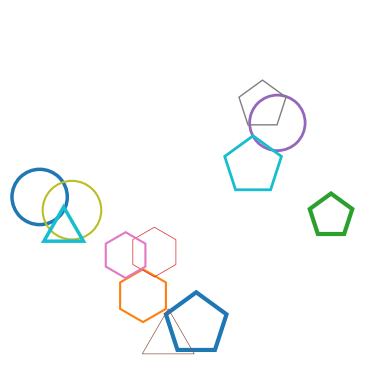[{"shape": "pentagon", "thickness": 3, "radius": 0.41, "center": [0.51, 0.158]}, {"shape": "circle", "thickness": 2.5, "radius": 0.36, "center": [0.103, 0.488]}, {"shape": "hexagon", "thickness": 1.5, "radius": 0.34, "center": [0.371, 0.232]}, {"shape": "pentagon", "thickness": 3, "radius": 0.29, "center": [0.86, 0.439]}, {"shape": "hexagon", "thickness": 0.5, "radius": 0.32, "center": [0.401, 0.345]}, {"shape": "circle", "thickness": 2, "radius": 0.36, "center": [0.72, 0.681]}, {"shape": "triangle", "thickness": 0.5, "radius": 0.39, "center": [0.437, 0.12]}, {"shape": "hexagon", "thickness": 1.5, "radius": 0.3, "center": [0.326, 0.337]}, {"shape": "pentagon", "thickness": 1, "radius": 0.32, "center": [0.682, 0.728]}, {"shape": "circle", "thickness": 1.5, "radius": 0.38, "center": [0.187, 0.454]}, {"shape": "triangle", "thickness": 2.5, "radius": 0.3, "center": [0.165, 0.403]}, {"shape": "pentagon", "thickness": 2, "radius": 0.39, "center": [0.657, 0.57]}]